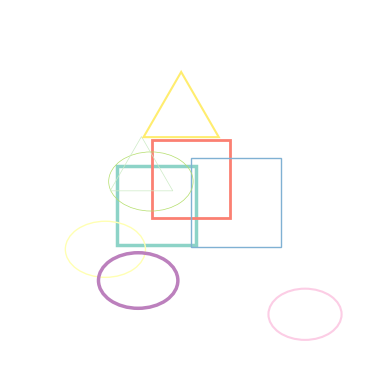[{"shape": "square", "thickness": 2.5, "radius": 0.51, "center": [0.406, 0.466]}, {"shape": "oval", "thickness": 1, "radius": 0.52, "center": [0.274, 0.353]}, {"shape": "square", "thickness": 2, "radius": 0.51, "center": [0.497, 0.535]}, {"shape": "square", "thickness": 1, "radius": 0.58, "center": [0.613, 0.474]}, {"shape": "oval", "thickness": 0.5, "radius": 0.55, "center": [0.392, 0.529]}, {"shape": "oval", "thickness": 1.5, "radius": 0.48, "center": [0.792, 0.184]}, {"shape": "oval", "thickness": 2.5, "radius": 0.52, "center": [0.359, 0.271]}, {"shape": "triangle", "thickness": 0.5, "radius": 0.47, "center": [0.367, 0.551]}, {"shape": "triangle", "thickness": 1.5, "radius": 0.56, "center": [0.471, 0.7]}]